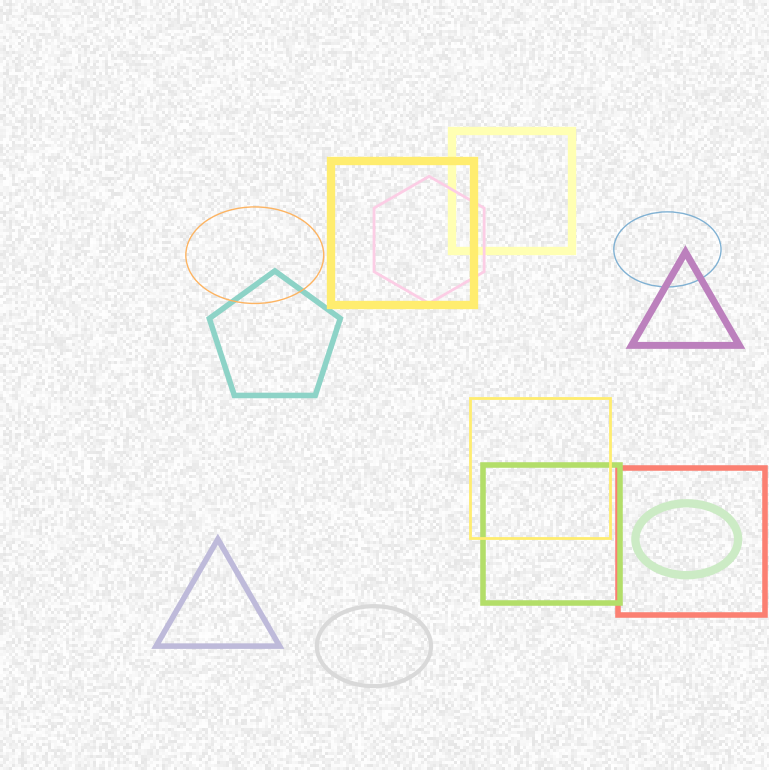[{"shape": "pentagon", "thickness": 2, "radius": 0.45, "center": [0.357, 0.559]}, {"shape": "square", "thickness": 3, "radius": 0.39, "center": [0.665, 0.752]}, {"shape": "triangle", "thickness": 2, "radius": 0.46, "center": [0.283, 0.207]}, {"shape": "square", "thickness": 2, "radius": 0.48, "center": [0.898, 0.297]}, {"shape": "oval", "thickness": 0.5, "radius": 0.35, "center": [0.867, 0.676]}, {"shape": "oval", "thickness": 0.5, "radius": 0.45, "center": [0.331, 0.669]}, {"shape": "square", "thickness": 2, "radius": 0.45, "center": [0.716, 0.307]}, {"shape": "hexagon", "thickness": 1, "radius": 0.41, "center": [0.557, 0.688]}, {"shape": "oval", "thickness": 1.5, "radius": 0.37, "center": [0.486, 0.161]}, {"shape": "triangle", "thickness": 2.5, "radius": 0.4, "center": [0.89, 0.592]}, {"shape": "oval", "thickness": 3, "radius": 0.33, "center": [0.892, 0.3]}, {"shape": "square", "thickness": 1, "radius": 0.46, "center": [0.701, 0.392]}, {"shape": "square", "thickness": 3, "radius": 0.47, "center": [0.523, 0.697]}]